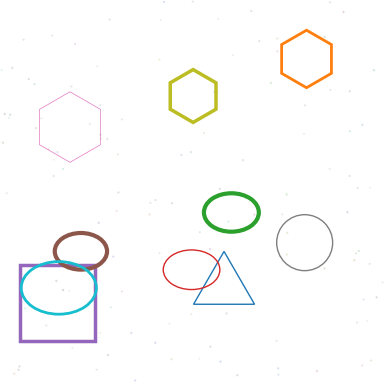[{"shape": "triangle", "thickness": 1, "radius": 0.46, "center": [0.582, 0.255]}, {"shape": "hexagon", "thickness": 2, "radius": 0.37, "center": [0.796, 0.847]}, {"shape": "oval", "thickness": 3, "radius": 0.36, "center": [0.601, 0.448]}, {"shape": "oval", "thickness": 1, "radius": 0.37, "center": [0.498, 0.299]}, {"shape": "square", "thickness": 2.5, "radius": 0.49, "center": [0.149, 0.213]}, {"shape": "oval", "thickness": 3, "radius": 0.34, "center": [0.21, 0.347]}, {"shape": "hexagon", "thickness": 0.5, "radius": 0.46, "center": [0.182, 0.67]}, {"shape": "circle", "thickness": 1, "radius": 0.36, "center": [0.791, 0.37]}, {"shape": "hexagon", "thickness": 2.5, "radius": 0.34, "center": [0.502, 0.751]}, {"shape": "oval", "thickness": 2, "radius": 0.49, "center": [0.153, 0.252]}]